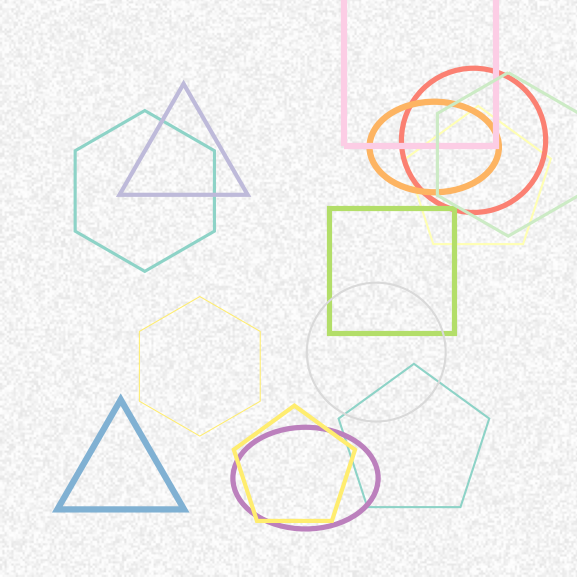[{"shape": "pentagon", "thickness": 1, "radius": 0.69, "center": [0.717, 0.232]}, {"shape": "hexagon", "thickness": 1.5, "radius": 0.7, "center": [0.251, 0.668]}, {"shape": "pentagon", "thickness": 1, "radius": 0.66, "center": [0.828, 0.683]}, {"shape": "triangle", "thickness": 2, "radius": 0.64, "center": [0.318, 0.726]}, {"shape": "circle", "thickness": 2.5, "radius": 0.62, "center": [0.82, 0.756]}, {"shape": "triangle", "thickness": 3, "radius": 0.63, "center": [0.209, 0.18]}, {"shape": "oval", "thickness": 3, "radius": 0.56, "center": [0.752, 0.745]}, {"shape": "square", "thickness": 2.5, "radius": 0.54, "center": [0.678, 0.53]}, {"shape": "square", "thickness": 3, "radius": 0.66, "center": [0.727, 0.877]}, {"shape": "circle", "thickness": 1, "radius": 0.6, "center": [0.652, 0.389]}, {"shape": "oval", "thickness": 2.5, "radius": 0.63, "center": [0.529, 0.171]}, {"shape": "hexagon", "thickness": 1.5, "radius": 0.71, "center": [0.88, 0.732]}, {"shape": "hexagon", "thickness": 0.5, "radius": 0.6, "center": [0.346, 0.365]}, {"shape": "pentagon", "thickness": 2, "radius": 0.55, "center": [0.51, 0.186]}]